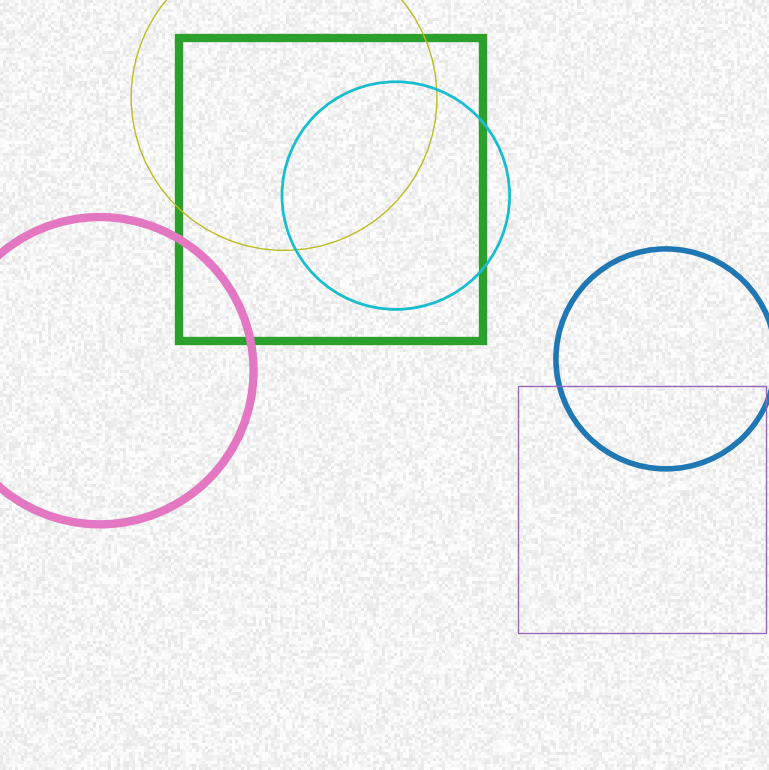[{"shape": "circle", "thickness": 2, "radius": 0.71, "center": [0.865, 0.534]}, {"shape": "square", "thickness": 3, "radius": 0.99, "center": [0.43, 0.754]}, {"shape": "square", "thickness": 0.5, "radius": 0.8, "center": [0.834, 0.338]}, {"shape": "circle", "thickness": 3, "radius": 1.0, "center": [0.13, 0.519]}, {"shape": "circle", "thickness": 0.5, "radius": 0.99, "center": [0.369, 0.873]}, {"shape": "circle", "thickness": 1, "radius": 0.74, "center": [0.514, 0.746]}]